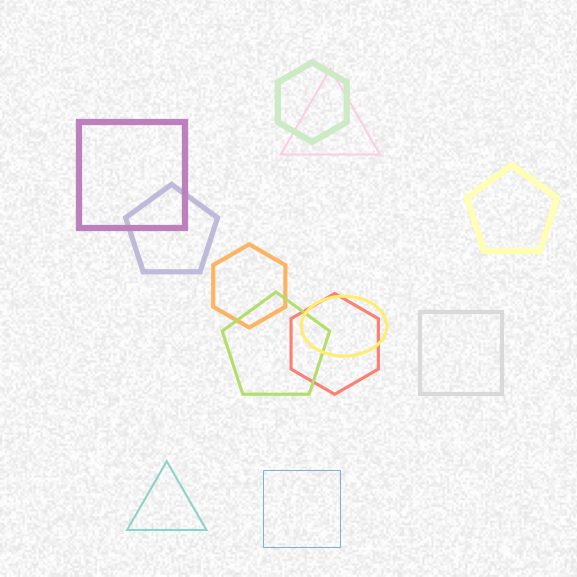[{"shape": "triangle", "thickness": 1, "radius": 0.4, "center": [0.289, 0.121]}, {"shape": "pentagon", "thickness": 3, "radius": 0.41, "center": [0.887, 0.631]}, {"shape": "pentagon", "thickness": 2.5, "radius": 0.42, "center": [0.297, 0.596]}, {"shape": "hexagon", "thickness": 1.5, "radius": 0.44, "center": [0.58, 0.404]}, {"shape": "square", "thickness": 0.5, "radius": 0.33, "center": [0.522, 0.118]}, {"shape": "hexagon", "thickness": 2, "radius": 0.36, "center": [0.432, 0.504]}, {"shape": "pentagon", "thickness": 1.5, "radius": 0.49, "center": [0.478, 0.396]}, {"shape": "triangle", "thickness": 1, "radius": 0.5, "center": [0.572, 0.781]}, {"shape": "square", "thickness": 2, "radius": 0.36, "center": [0.798, 0.388]}, {"shape": "square", "thickness": 3, "radius": 0.46, "center": [0.229, 0.697]}, {"shape": "hexagon", "thickness": 3, "radius": 0.34, "center": [0.541, 0.822]}, {"shape": "oval", "thickness": 1.5, "radius": 0.37, "center": [0.596, 0.434]}]